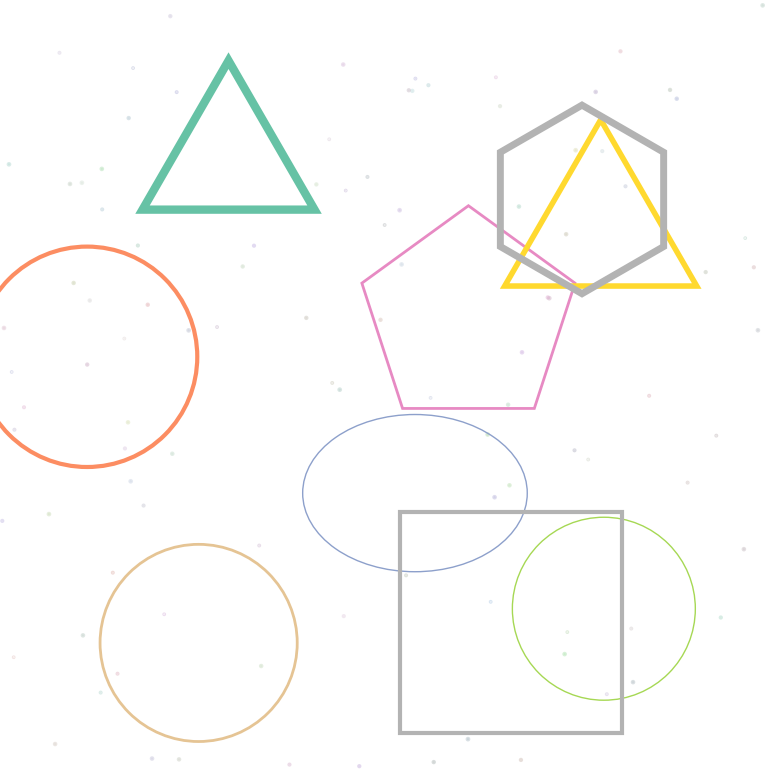[{"shape": "triangle", "thickness": 3, "radius": 0.64, "center": [0.297, 0.792]}, {"shape": "circle", "thickness": 1.5, "radius": 0.72, "center": [0.113, 0.537]}, {"shape": "oval", "thickness": 0.5, "radius": 0.73, "center": [0.539, 0.36]}, {"shape": "pentagon", "thickness": 1, "radius": 0.73, "center": [0.608, 0.587]}, {"shape": "circle", "thickness": 0.5, "radius": 0.59, "center": [0.784, 0.209]}, {"shape": "triangle", "thickness": 2, "radius": 0.72, "center": [0.78, 0.701]}, {"shape": "circle", "thickness": 1, "radius": 0.64, "center": [0.258, 0.165]}, {"shape": "square", "thickness": 1.5, "radius": 0.72, "center": [0.664, 0.191]}, {"shape": "hexagon", "thickness": 2.5, "radius": 0.61, "center": [0.756, 0.741]}]